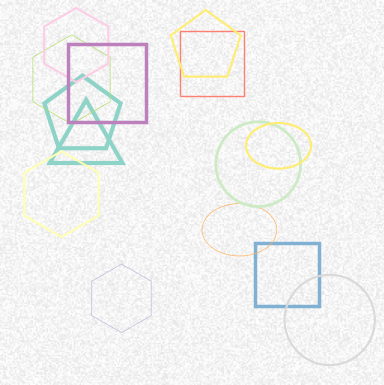[{"shape": "pentagon", "thickness": 3, "radius": 0.52, "center": [0.214, 0.699]}, {"shape": "triangle", "thickness": 3, "radius": 0.55, "center": [0.224, 0.631]}, {"shape": "hexagon", "thickness": 1.5, "radius": 0.56, "center": [0.16, 0.496]}, {"shape": "hexagon", "thickness": 0.5, "radius": 0.45, "center": [0.315, 0.225]}, {"shape": "square", "thickness": 1, "radius": 0.42, "center": [0.551, 0.835]}, {"shape": "square", "thickness": 2.5, "radius": 0.41, "center": [0.746, 0.288]}, {"shape": "oval", "thickness": 0.5, "radius": 0.49, "center": [0.622, 0.403]}, {"shape": "hexagon", "thickness": 0.5, "radius": 0.58, "center": [0.186, 0.794]}, {"shape": "hexagon", "thickness": 1.5, "radius": 0.48, "center": [0.198, 0.883]}, {"shape": "circle", "thickness": 1.5, "radius": 0.59, "center": [0.856, 0.169]}, {"shape": "square", "thickness": 2.5, "radius": 0.51, "center": [0.277, 0.784]}, {"shape": "circle", "thickness": 2, "radius": 0.55, "center": [0.671, 0.574]}, {"shape": "pentagon", "thickness": 1.5, "radius": 0.48, "center": [0.534, 0.878]}, {"shape": "oval", "thickness": 1.5, "radius": 0.42, "center": [0.724, 0.621]}]